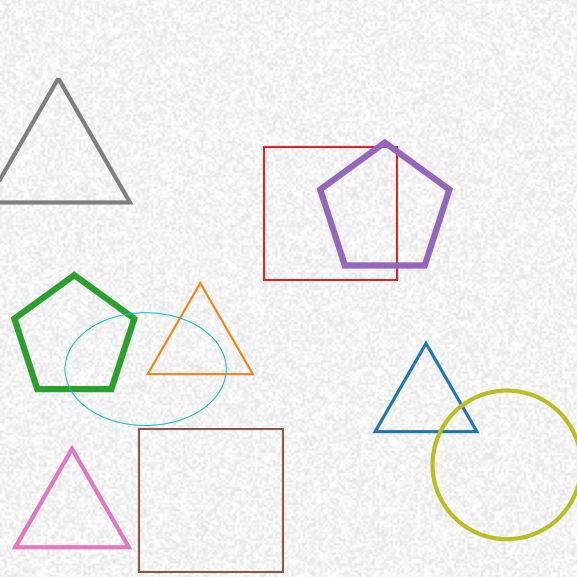[{"shape": "triangle", "thickness": 1.5, "radius": 0.51, "center": [0.738, 0.303]}, {"shape": "triangle", "thickness": 1, "radius": 0.53, "center": [0.347, 0.404]}, {"shape": "pentagon", "thickness": 3, "radius": 0.55, "center": [0.129, 0.414]}, {"shape": "square", "thickness": 1, "radius": 0.58, "center": [0.573, 0.63]}, {"shape": "pentagon", "thickness": 3, "radius": 0.59, "center": [0.666, 0.635]}, {"shape": "square", "thickness": 1, "radius": 0.62, "center": [0.366, 0.132]}, {"shape": "triangle", "thickness": 2, "radius": 0.57, "center": [0.125, 0.108]}, {"shape": "triangle", "thickness": 2, "radius": 0.72, "center": [0.101, 0.72]}, {"shape": "circle", "thickness": 2, "radius": 0.64, "center": [0.878, 0.194]}, {"shape": "oval", "thickness": 0.5, "radius": 0.7, "center": [0.252, 0.36]}]